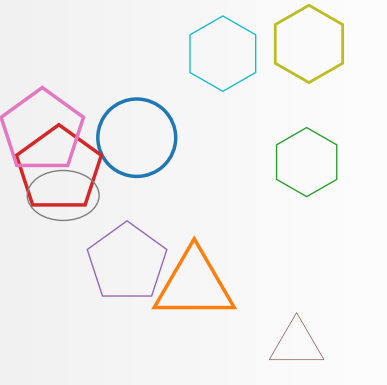[{"shape": "circle", "thickness": 2.5, "radius": 0.5, "center": [0.353, 0.642]}, {"shape": "triangle", "thickness": 2.5, "radius": 0.6, "center": [0.501, 0.261]}, {"shape": "hexagon", "thickness": 1, "radius": 0.45, "center": [0.791, 0.579]}, {"shape": "pentagon", "thickness": 2.5, "radius": 0.58, "center": [0.152, 0.561]}, {"shape": "pentagon", "thickness": 1, "radius": 0.54, "center": [0.328, 0.318]}, {"shape": "triangle", "thickness": 0.5, "radius": 0.41, "center": [0.765, 0.107]}, {"shape": "pentagon", "thickness": 2.5, "radius": 0.56, "center": [0.109, 0.661]}, {"shape": "oval", "thickness": 1, "radius": 0.46, "center": [0.163, 0.492]}, {"shape": "hexagon", "thickness": 2, "radius": 0.5, "center": [0.797, 0.886]}, {"shape": "hexagon", "thickness": 1, "radius": 0.49, "center": [0.575, 0.861]}]